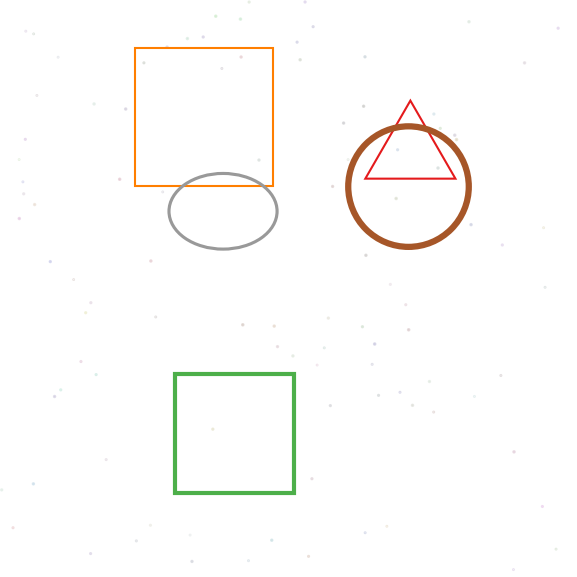[{"shape": "triangle", "thickness": 1, "radius": 0.45, "center": [0.711, 0.735]}, {"shape": "square", "thickness": 2, "radius": 0.51, "center": [0.406, 0.249]}, {"shape": "square", "thickness": 1, "radius": 0.6, "center": [0.354, 0.796]}, {"shape": "circle", "thickness": 3, "radius": 0.52, "center": [0.707, 0.676]}, {"shape": "oval", "thickness": 1.5, "radius": 0.47, "center": [0.386, 0.633]}]